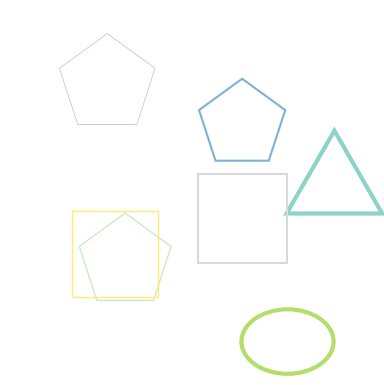[{"shape": "triangle", "thickness": 3, "radius": 0.72, "center": [0.869, 0.517]}, {"shape": "pentagon", "thickness": 0.5, "radius": 0.65, "center": [0.279, 0.782]}, {"shape": "pentagon", "thickness": 1.5, "radius": 0.59, "center": [0.629, 0.678]}, {"shape": "oval", "thickness": 3, "radius": 0.6, "center": [0.747, 0.113]}, {"shape": "square", "thickness": 1.5, "radius": 0.58, "center": [0.631, 0.434]}, {"shape": "pentagon", "thickness": 1, "radius": 0.63, "center": [0.325, 0.321]}, {"shape": "square", "thickness": 1, "radius": 0.56, "center": [0.298, 0.34]}]